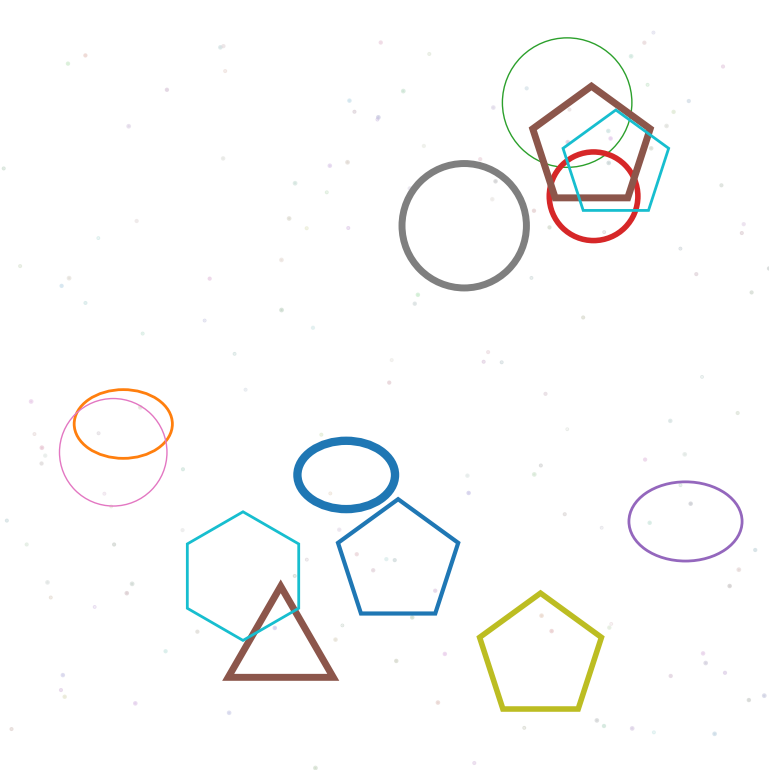[{"shape": "oval", "thickness": 3, "radius": 0.32, "center": [0.45, 0.383]}, {"shape": "pentagon", "thickness": 1.5, "radius": 0.41, "center": [0.517, 0.27]}, {"shape": "oval", "thickness": 1, "radius": 0.32, "center": [0.16, 0.449]}, {"shape": "circle", "thickness": 0.5, "radius": 0.42, "center": [0.737, 0.867]}, {"shape": "circle", "thickness": 2, "radius": 0.29, "center": [0.771, 0.745]}, {"shape": "oval", "thickness": 1, "radius": 0.37, "center": [0.89, 0.323]}, {"shape": "triangle", "thickness": 2.5, "radius": 0.39, "center": [0.365, 0.16]}, {"shape": "pentagon", "thickness": 2.5, "radius": 0.4, "center": [0.768, 0.808]}, {"shape": "circle", "thickness": 0.5, "radius": 0.35, "center": [0.147, 0.413]}, {"shape": "circle", "thickness": 2.5, "radius": 0.4, "center": [0.603, 0.707]}, {"shape": "pentagon", "thickness": 2, "radius": 0.42, "center": [0.702, 0.147]}, {"shape": "pentagon", "thickness": 1, "radius": 0.36, "center": [0.8, 0.785]}, {"shape": "hexagon", "thickness": 1, "radius": 0.42, "center": [0.316, 0.252]}]